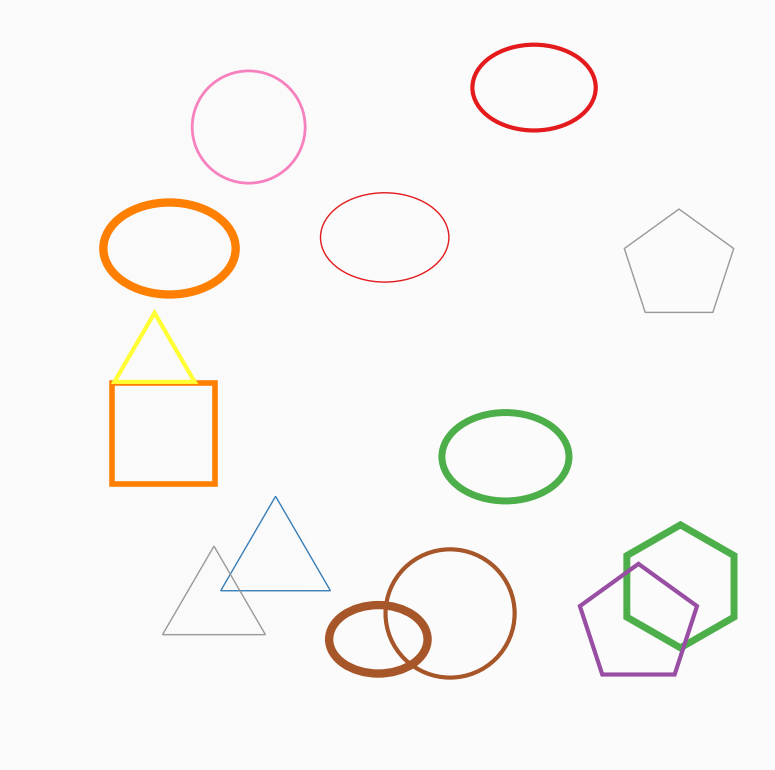[{"shape": "oval", "thickness": 1.5, "radius": 0.4, "center": [0.689, 0.886]}, {"shape": "oval", "thickness": 0.5, "radius": 0.41, "center": [0.496, 0.692]}, {"shape": "triangle", "thickness": 0.5, "radius": 0.41, "center": [0.356, 0.274]}, {"shape": "hexagon", "thickness": 2.5, "radius": 0.4, "center": [0.878, 0.239]}, {"shape": "oval", "thickness": 2.5, "radius": 0.41, "center": [0.652, 0.407]}, {"shape": "pentagon", "thickness": 1.5, "radius": 0.4, "center": [0.824, 0.188]}, {"shape": "square", "thickness": 2, "radius": 0.33, "center": [0.211, 0.437]}, {"shape": "oval", "thickness": 3, "radius": 0.43, "center": [0.219, 0.677]}, {"shape": "triangle", "thickness": 1.5, "radius": 0.3, "center": [0.199, 0.534]}, {"shape": "circle", "thickness": 1.5, "radius": 0.42, "center": [0.581, 0.203]}, {"shape": "oval", "thickness": 3, "radius": 0.32, "center": [0.488, 0.17]}, {"shape": "circle", "thickness": 1, "radius": 0.36, "center": [0.321, 0.835]}, {"shape": "pentagon", "thickness": 0.5, "radius": 0.37, "center": [0.876, 0.654]}, {"shape": "triangle", "thickness": 0.5, "radius": 0.38, "center": [0.276, 0.214]}]